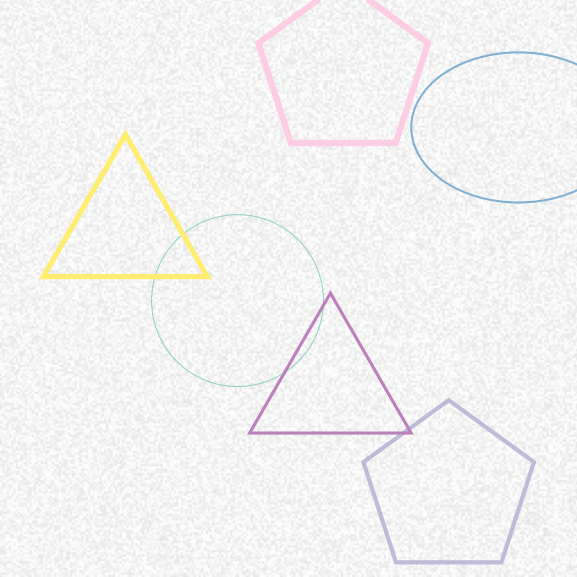[{"shape": "circle", "thickness": 0.5, "radius": 0.74, "center": [0.411, 0.479]}, {"shape": "pentagon", "thickness": 2, "radius": 0.78, "center": [0.777, 0.151]}, {"shape": "oval", "thickness": 1, "radius": 0.93, "center": [0.898, 0.778]}, {"shape": "pentagon", "thickness": 3, "radius": 0.77, "center": [0.594, 0.877]}, {"shape": "triangle", "thickness": 1.5, "radius": 0.81, "center": [0.572, 0.33]}, {"shape": "triangle", "thickness": 2.5, "radius": 0.82, "center": [0.217, 0.602]}]